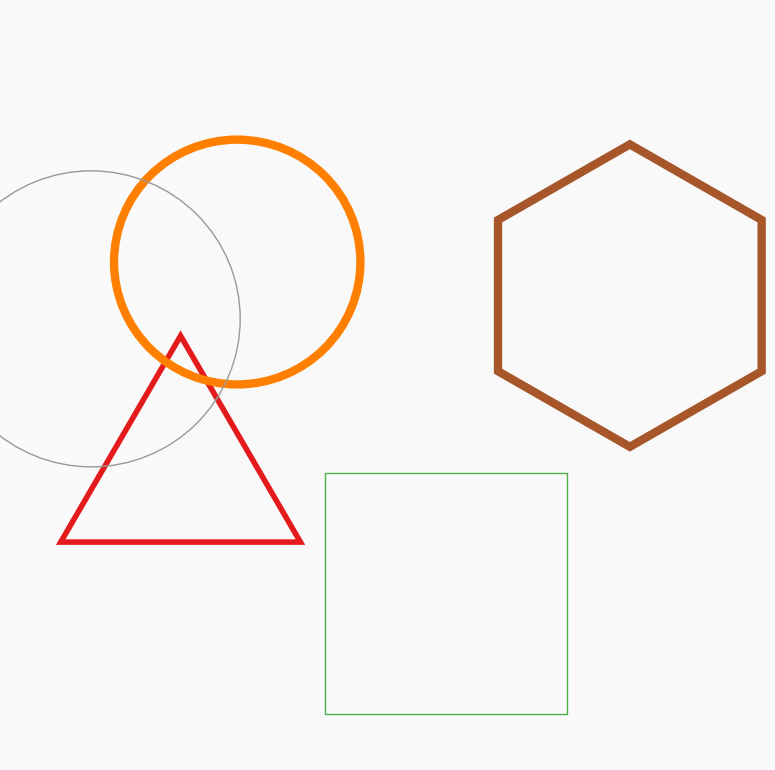[{"shape": "triangle", "thickness": 2, "radius": 0.89, "center": [0.233, 0.385]}, {"shape": "square", "thickness": 0.5, "radius": 0.78, "center": [0.576, 0.23]}, {"shape": "circle", "thickness": 3, "radius": 0.79, "center": [0.306, 0.66]}, {"shape": "hexagon", "thickness": 3, "radius": 0.98, "center": [0.813, 0.616]}, {"shape": "circle", "thickness": 0.5, "radius": 0.96, "center": [0.118, 0.586]}]